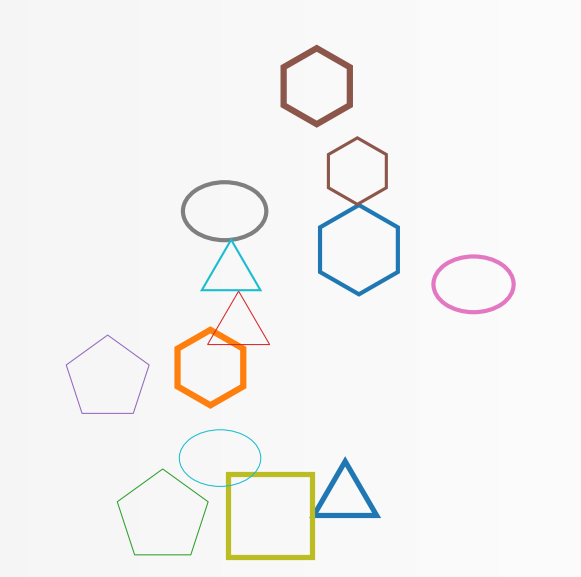[{"shape": "hexagon", "thickness": 2, "radius": 0.39, "center": [0.618, 0.567]}, {"shape": "triangle", "thickness": 2.5, "radius": 0.31, "center": [0.594, 0.138]}, {"shape": "hexagon", "thickness": 3, "radius": 0.33, "center": [0.362, 0.363]}, {"shape": "pentagon", "thickness": 0.5, "radius": 0.41, "center": [0.28, 0.105]}, {"shape": "triangle", "thickness": 0.5, "radius": 0.31, "center": [0.411, 0.433]}, {"shape": "pentagon", "thickness": 0.5, "radius": 0.37, "center": [0.185, 0.344]}, {"shape": "hexagon", "thickness": 3, "radius": 0.33, "center": [0.545, 0.85]}, {"shape": "hexagon", "thickness": 1.5, "radius": 0.29, "center": [0.615, 0.703]}, {"shape": "oval", "thickness": 2, "radius": 0.34, "center": [0.815, 0.507]}, {"shape": "oval", "thickness": 2, "radius": 0.36, "center": [0.386, 0.633]}, {"shape": "square", "thickness": 2.5, "radius": 0.36, "center": [0.465, 0.107]}, {"shape": "triangle", "thickness": 1, "radius": 0.29, "center": [0.398, 0.526]}, {"shape": "oval", "thickness": 0.5, "radius": 0.35, "center": [0.379, 0.206]}]